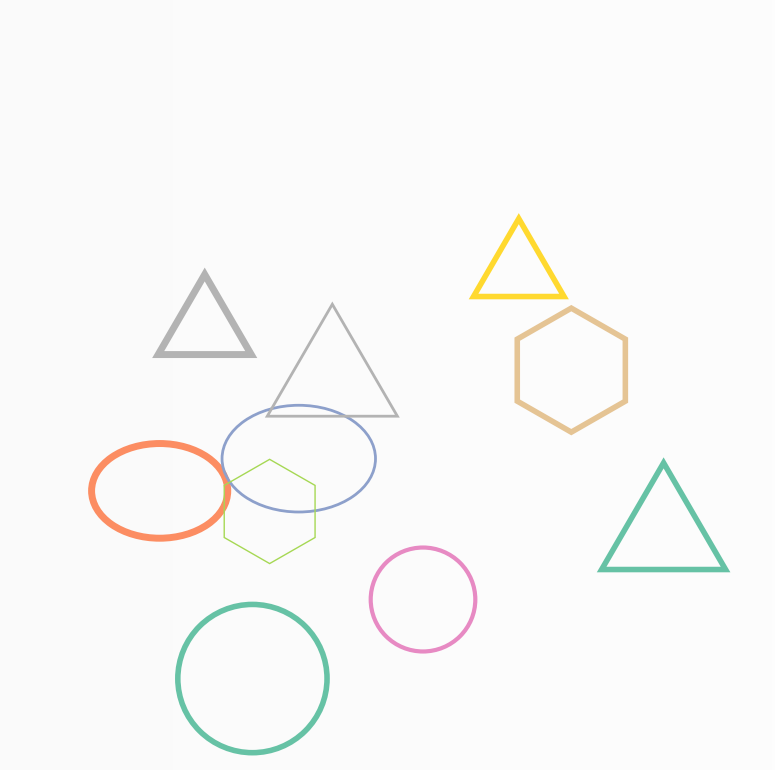[{"shape": "circle", "thickness": 2, "radius": 0.48, "center": [0.326, 0.119]}, {"shape": "triangle", "thickness": 2, "radius": 0.46, "center": [0.856, 0.307]}, {"shape": "oval", "thickness": 2.5, "radius": 0.44, "center": [0.206, 0.363]}, {"shape": "oval", "thickness": 1, "radius": 0.5, "center": [0.386, 0.404]}, {"shape": "circle", "thickness": 1.5, "radius": 0.34, "center": [0.546, 0.221]}, {"shape": "hexagon", "thickness": 0.5, "radius": 0.34, "center": [0.348, 0.336]}, {"shape": "triangle", "thickness": 2, "radius": 0.34, "center": [0.669, 0.649]}, {"shape": "hexagon", "thickness": 2, "radius": 0.4, "center": [0.737, 0.519]}, {"shape": "triangle", "thickness": 2.5, "radius": 0.35, "center": [0.264, 0.574]}, {"shape": "triangle", "thickness": 1, "radius": 0.48, "center": [0.429, 0.508]}]